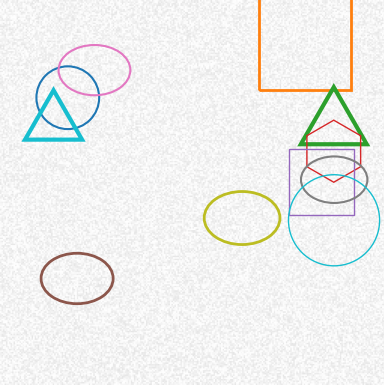[{"shape": "circle", "thickness": 1.5, "radius": 0.41, "center": [0.176, 0.746]}, {"shape": "square", "thickness": 2, "radius": 0.6, "center": [0.793, 0.886]}, {"shape": "triangle", "thickness": 3, "radius": 0.49, "center": [0.867, 0.675]}, {"shape": "hexagon", "thickness": 1, "radius": 0.4, "center": [0.867, 0.607]}, {"shape": "square", "thickness": 1, "radius": 0.43, "center": [0.835, 0.527]}, {"shape": "oval", "thickness": 2, "radius": 0.47, "center": [0.2, 0.277]}, {"shape": "oval", "thickness": 1.5, "radius": 0.47, "center": [0.245, 0.818]}, {"shape": "oval", "thickness": 1.5, "radius": 0.43, "center": [0.868, 0.533]}, {"shape": "oval", "thickness": 2, "radius": 0.49, "center": [0.629, 0.434]}, {"shape": "circle", "thickness": 1, "radius": 0.59, "center": [0.868, 0.428]}, {"shape": "triangle", "thickness": 3, "radius": 0.43, "center": [0.139, 0.68]}]